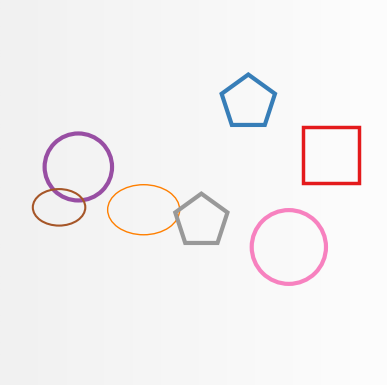[{"shape": "square", "thickness": 2.5, "radius": 0.37, "center": [0.854, 0.598]}, {"shape": "pentagon", "thickness": 3, "radius": 0.36, "center": [0.641, 0.734]}, {"shape": "circle", "thickness": 3, "radius": 0.43, "center": [0.202, 0.566]}, {"shape": "oval", "thickness": 1, "radius": 0.46, "center": [0.371, 0.455]}, {"shape": "oval", "thickness": 1.5, "radius": 0.34, "center": [0.152, 0.461]}, {"shape": "circle", "thickness": 3, "radius": 0.48, "center": [0.745, 0.358]}, {"shape": "pentagon", "thickness": 3, "radius": 0.35, "center": [0.52, 0.426]}]